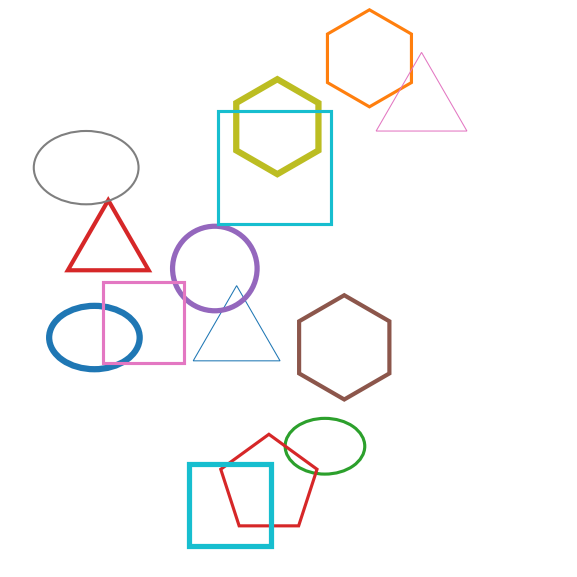[{"shape": "oval", "thickness": 3, "radius": 0.39, "center": [0.163, 0.415]}, {"shape": "triangle", "thickness": 0.5, "radius": 0.43, "center": [0.41, 0.418]}, {"shape": "hexagon", "thickness": 1.5, "radius": 0.42, "center": [0.64, 0.898]}, {"shape": "oval", "thickness": 1.5, "radius": 0.34, "center": [0.563, 0.226]}, {"shape": "pentagon", "thickness": 1.5, "radius": 0.44, "center": [0.466, 0.159]}, {"shape": "triangle", "thickness": 2, "radius": 0.4, "center": [0.187, 0.572]}, {"shape": "circle", "thickness": 2.5, "radius": 0.37, "center": [0.372, 0.534]}, {"shape": "hexagon", "thickness": 2, "radius": 0.45, "center": [0.596, 0.398]}, {"shape": "triangle", "thickness": 0.5, "radius": 0.45, "center": [0.73, 0.818]}, {"shape": "square", "thickness": 1.5, "radius": 0.35, "center": [0.248, 0.441]}, {"shape": "oval", "thickness": 1, "radius": 0.45, "center": [0.149, 0.709]}, {"shape": "hexagon", "thickness": 3, "radius": 0.41, "center": [0.48, 0.78]}, {"shape": "square", "thickness": 2.5, "radius": 0.36, "center": [0.398, 0.124]}, {"shape": "square", "thickness": 1.5, "radius": 0.49, "center": [0.475, 0.71]}]